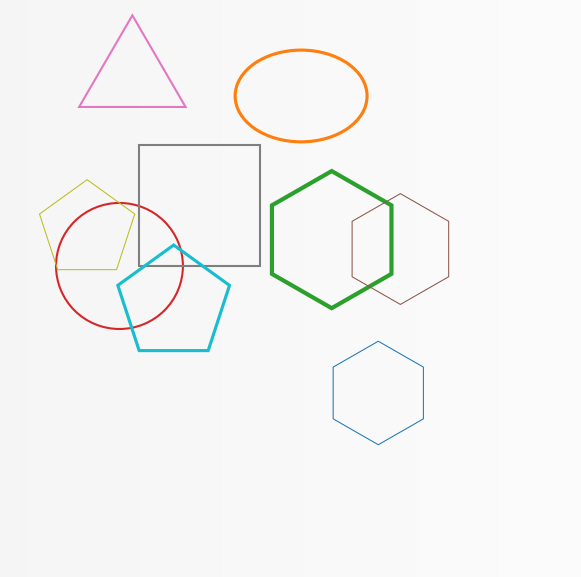[{"shape": "hexagon", "thickness": 0.5, "radius": 0.45, "center": [0.651, 0.319]}, {"shape": "oval", "thickness": 1.5, "radius": 0.57, "center": [0.518, 0.833]}, {"shape": "hexagon", "thickness": 2, "radius": 0.59, "center": [0.571, 0.584]}, {"shape": "circle", "thickness": 1, "radius": 0.55, "center": [0.206, 0.539]}, {"shape": "hexagon", "thickness": 0.5, "radius": 0.48, "center": [0.689, 0.568]}, {"shape": "triangle", "thickness": 1, "radius": 0.53, "center": [0.228, 0.867]}, {"shape": "square", "thickness": 1, "radius": 0.52, "center": [0.343, 0.643]}, {"shape": "pentagon", "thickness": 0.5, "radius": 0.43, "center": [0.15, 0.602]}, {"shape": "pentagon", "thickness": 1.5, "radius": 0.51, "center": [0.299, 0.474]}]